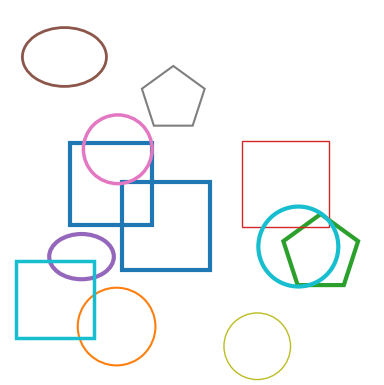[{"shape": "square", "thickness": 3, "radius": 0.53, "center": [0.288, 0.522]}, {"shape": "square", "thickness": 3, "radius": 0.57, "center": [0.431, 0.412]}, {"shape": "circle", "thickness": 1.5, "radius": 0.5, "center": [0.303, 0.152]}, {"shape": "pentagon", "thickness": 3, "radius": 0.51, "center": [0.833, 0.342]}, {"shape": "square", "thickness": 1, "radius": 0.56, "center": [0.742, 0.522]}, {"shape": "oval", "thickness": 3, "radius": 0.42, "center": [0.212, 0.333]}, {"shape": "oval", "thickness": 2, "radius": 0.55, "center": [0.167, 0.852]}, {"shape": "circle", "thickness": 2.5, "radius": 0.45, "center": [0.306, 0.612]}, {"shape": "pentagon", "thickness": 1.5, "radius": 0.43, "center": [0.45, 0.743]}, {"shape": "circle", "thickness": 1, "radius": 0.43, "center": [0.668, 0.101]}, {"shape": "square", "thickness": 2.5, "radius": 0.51, "center": [0.142, 0.222]}, {"shape": "circle", "thickness": 3, "radius": 0.52, "center": [0.775, 0.36]}]